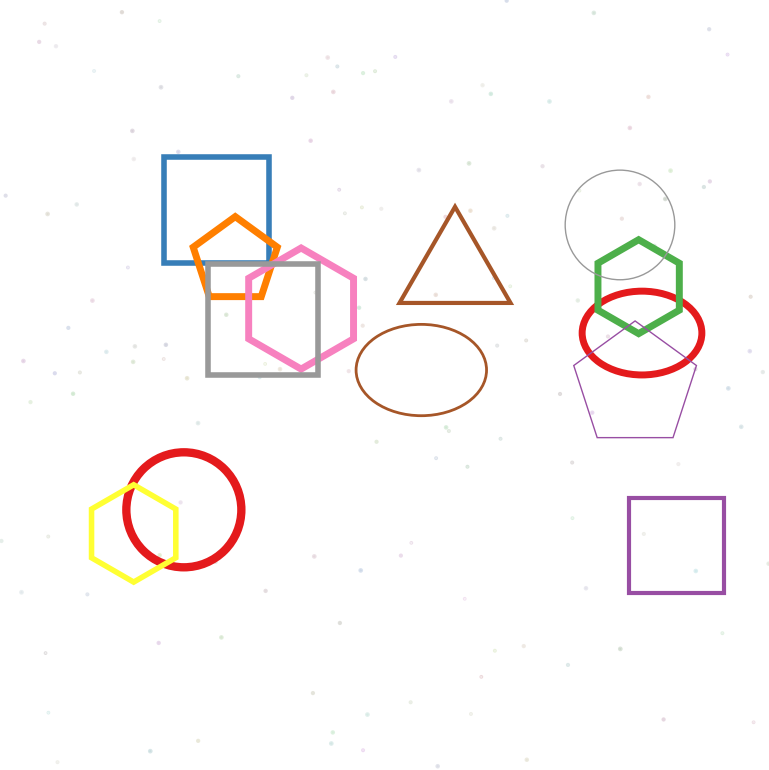[{"shape": "oval", "thickness": 2.5, "radius": 0.39, "center": [0.834, 0.567]}, {"shape": "circle", "thickness": 3, "radius": 0.37, "center": [0.239, 0.338]}, {"shape": "square", "thickness": 2, "radius": 0.34, "center": [0.281, 0.727]}, {"shape": "hexagon", "thickness": 2.5, "radius": 0.3, "center": [0.829, 0.628]}, {"shape": "square", "thickness": 1.5, "radius": 0.31, "center": [0.879, 0.292]}, {"shape": "pentagon", "thickness": 0.5, "radius": 0.42, "center": [0.825, 0.499]}, {"shape": "pentagon", "thickness": 2.5, "radius": 0.29, "center": [0.306, 0.661]}, {"shape": "hexagon", "thickness": 2, "radius": 0.32, "center": [0.174, 0.307]}, {"shape": "triangle", "thickness": 1.5, "radius": 0.42, "center": [0.591, 0.648]}, {"shape": "oval", "thickness": 1, "radius": 0.42, "center": [0.547, 0.519]}, {"shape": "hexagon", "thickness": 2.5, "radius": 0.39, "center": [0.391, 0.599]}, {"shape": "square", "thickness": 2, "radius": 0.36, "center": [0.342, 0.585]}, {"shape": "circle", "thickness": 0.5, "radius": 0.36, "center": [0.805, 0.708]}]